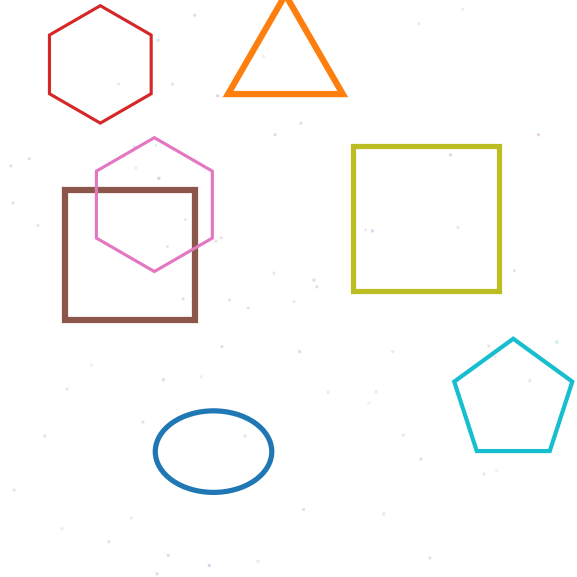[{"shape": "oval", "thickness": 2.5, "radius": 0.5, "center": [0.37, 0.217]}, {"shape": "triangle", "thickness": 3, "radius": 0.57, "center": [0.494, 0.894]}, {"shape": "hexagon", "thickness": 1.5, "radius": 0.51, "center": [0.174, 0.888]}, {"shape": "square", "thickness": 3, "radius": 0.56, "center": [0.225, 0.557]}, {"shape": "hexagon", "thickness": 1.5, "radius": 0.58, "center": [0.267, 0.645]}, {"shape": "square", "thickness": 2.5, "radius": 0.63, "center": [0.737, 0.621]}, {"shape": "pentagon", "thickness": 2, "radius": 0.54, "center": [0.889, 0.305]}]